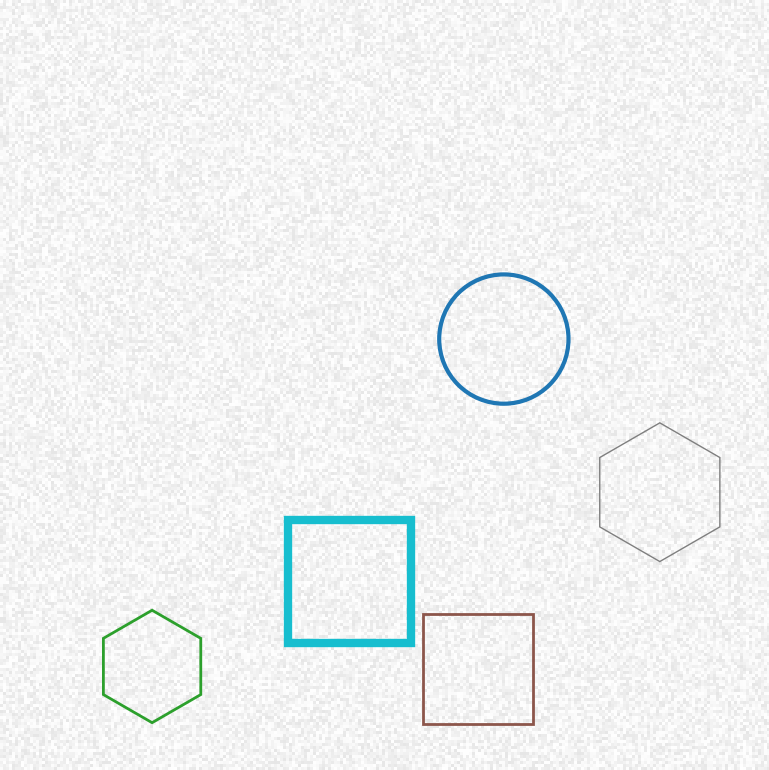[{"shape": "circle", "thickness": 1.5, "radius": 0.42, "center": [0.654, 0.56]}, {"shape": "hexagon", "thickness": 1, "radius": 0.37, "center": [0.198, 0.134]}, {"shape": "square", "thickness": 1, "radius": 0.36, "center": [0.621, 0.131]}, {"shape": "hexagon", "thickness": 0.5, "radius": 0.45, "center": [0.857, 0.361]}, {"shape": "square", "thickness": 3, "radius": 0.4, "center": [0.454, 0.245]}]